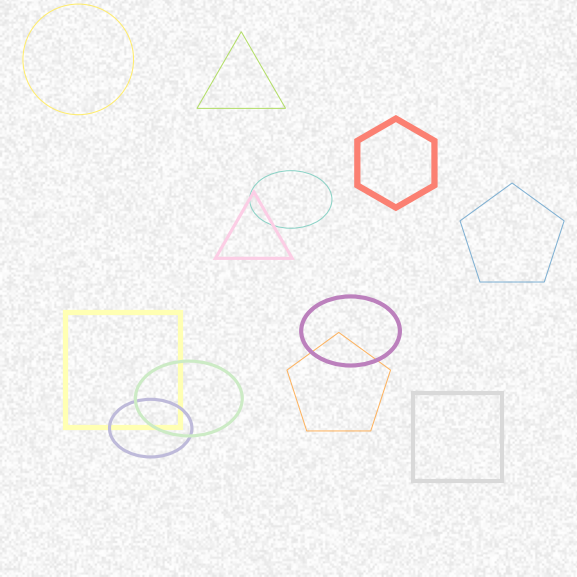[{"shape": "oval", "thickness": 0.5, "radius": 0.36, "center": [0.504, 0.654]}, {"shape": "square", "thickness": 2.5, "radius": 0.5, "center": [0.213, 0.36]}, {"shape": "oval", "thickness": 1.5, "radius": 0.36, "center": [0.261, 0.258]}, {"shape": "hexagon", "thickness": 3, "radius": 0.39, "center": [0.686, 0.717]}, {"shape": "pentagon", "thickness": 0.5, "radius": 0.47, "center": [0.887, 0.587]}, {"shape": "pentagon", "thickness": 0.5, "radius": 0.47, "center": [0.587, 0.329]}, {"shape": "triangle", "thickness": 0.5, "radius": 0.44, "center": [0.418, 0.856]}, {"shape": "triangle", "thickness": 1.5, "radius": 0.38, "center": [0.44, 0.59]}, {"shape": "square", "thickness": 2, "radius": 0.38, "center": [0.792, 0.243]}, {"shape": "oval", "thickness": 2, "radius": 0.43, "center": [0.607, 0.426]}, {"shape": "oval", "thickness": 1.5, "radius": 0.46, "center": [0.327, 0.309]}, {"shape": "circle", "thickness": 0.5, "radius": 0.48, "center": [0.136, 0.896]}]